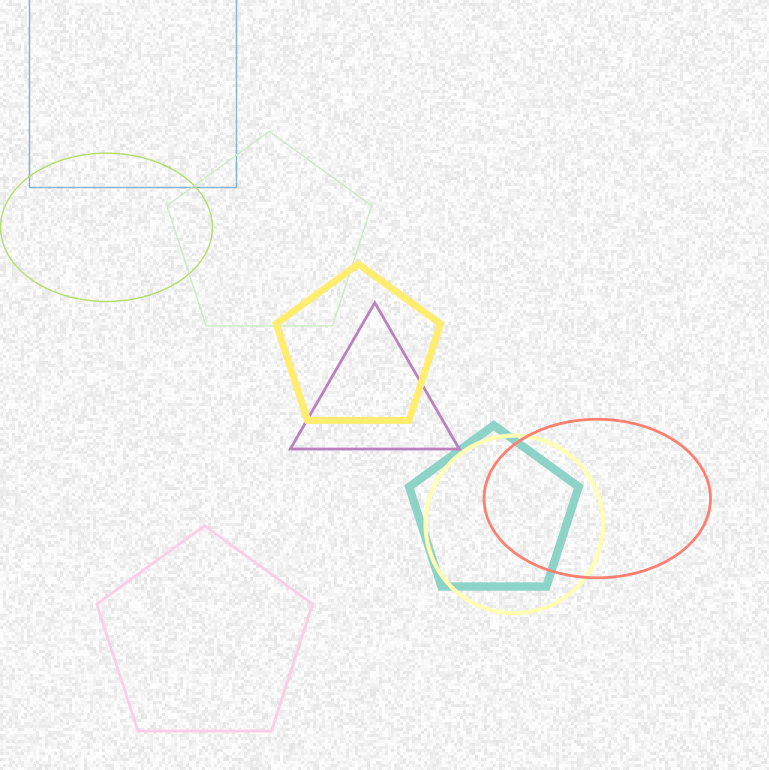[{"shape": "pentagon", "thickness": 3, "radius": 0.58, "center": [0.641, 0.332]}, {"shape": "circle", "thickness": 1.5, "radius": 0.58, "center": [0.668, 0.319]}, {"shape": "oval", "thickness": 1, "radius": 0.74, "center": [0.776, 0.353]}, {"shape": "square", "thickness": 0.5, "radius": 0.67, "center": [0.172, 0.892]}, {"shape": "oval", "thickness": 0.5, "radius": 0.69, "center": [0.138, 0.705]}, {"shape": "pentagon", "thickness": 1, "radius": 0.74, "center": [0.266, 0.17]}, {"shape": "triangle", "thickness": 1, "radius": 0.63, "center": [0.487, 0.48]}, {"shape": "pentagon", "thickness": 0.5, "radius": 0.7, "center": [0.35, 0.69]}, {"shape": "pentagon", "thickness": 2.5, "radius": 0.56, "center": [0.465, 0.545]}]